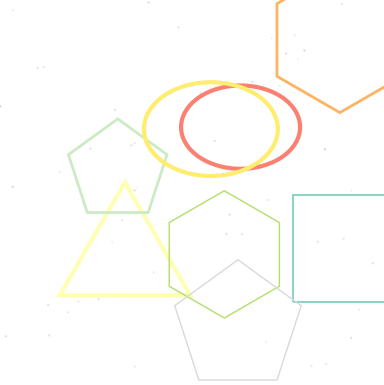[{"shape": "square", "thickness": 1.5, "radius": 0.69, "center": [0.9, 0.354]}, {"shape": "triangle", "thickness": 3, "radius": 0.98, "center": [0.324, 0.331]}, {"shape": "oval", "thickness": 3, "radius": 0.77, "center": [0.625, 0.67]}, {"shape": "hexagon", "thickness": 2, "radius": 0.94, "center": [0.883, 0.896]}, {"shape": "hexagon", "thickness": 1, "radius": 0.83, "center": [0.583, 0.339]}, {"shape": "pentagon", "thickness": 1, "radius": 0.86, "center": [0.618, 0.153]}, {"shape": "pentagon", "thickness": 2, "radius": 0.67, "center": [0.306, 0.557]}, {"shape": "oval", "thickness": 3, "radius": 0.87, "center": [0.548, 0.665]}]